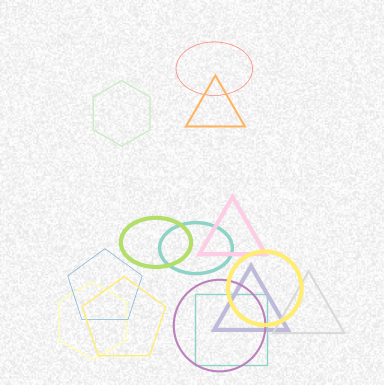[{"shape": "square", "thickness": 1, "radius": 0.46, "center": [0.6, 0.145]}, {"shape": "oval", "thickness": 2.5, "radius": 0.47, "center": [0.509, 0.356]}, {"shape": "hexagon", "thickness": 1, "radius": 0.5, "center": [0.24, 0.167]}, {"shape": "triangle", "thickness": 3, "radius": 0.55, "center": [0.652, 0.198]}, {"shape": "oval", "thickness": 0.5, "radius": 0.5, "center": [0.557, 0.821]}, {"shape": "pentagon", "thickness": 0.5, "radius": 0.51, "center": [0.273, 0.252]}, {"shape": "triangle", "thickness": 1.5, "radius": 0.44, "center": [0.56, 0.716]}, {"shape": "oval", "thickness": 3, "radius": 0.46, "center": [0.405, 0.37]}, {"shape": "triangle", "thickness": 3, "radius": 0.5, "center": [0.604, 0.39]}, {"shape": "triangle", "thickness": 1.5, "radius": 0.54, "center": [0.802, 0.188]}, {"shape": "circle", "thickness": 1.5, "radius": 0.59, "center": [0.57, 0.154]}, {"shape": "hexagon", "thickness": 1, "radius": 0.43, "center": [0.316, 0.706]}, {"shape": "circle", "thickness": 3, "radius": 0.48, "center": [0.688, 0.251]}, {"shape": "pentagon", "thickness": 1, "radius": 0.57, "center": [0.322, 0.168]}]